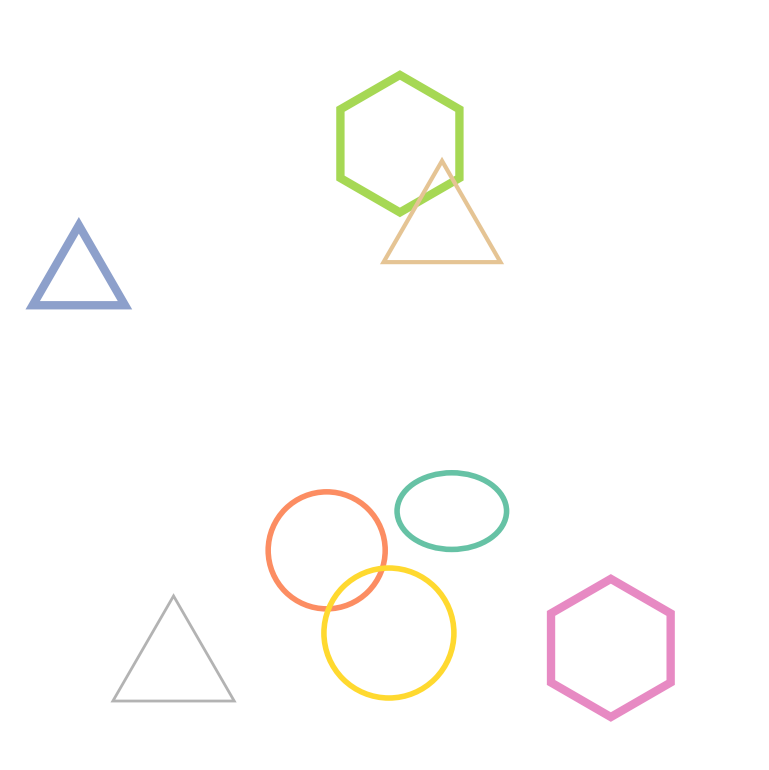[{"shape": "oval", "thickness": 2, "radius": 0.36, "center": [0.587, 0.336]}, {"shape": "circle", "thickness": 2, "radius": 0.38, "center": [0.424, 0.285]}, {"shape": "triangle", "thickness": 3, "radius": 0.35, "center": [0.102, 0.638]}, {"shape": "hexagon", "thickness": 3, "radius": 0.45, "center": [0.793, 0.158]}, {"shape": "hexagon", "thickness": 3, "radius": 0.45, "center": [0.519, 0.813]}, {"shape": "circle", "thickness": 2, "radius": 0.42, "center": [0.505, 0.178]}, {"shape": "triangle", "thickness": 1.5, "radius": 0.44, "center": [0.574, 0.703]}, {"shape": "triangle", "thickness": 1, "radius": 0.45, "center": [0.225, 0.135]}]